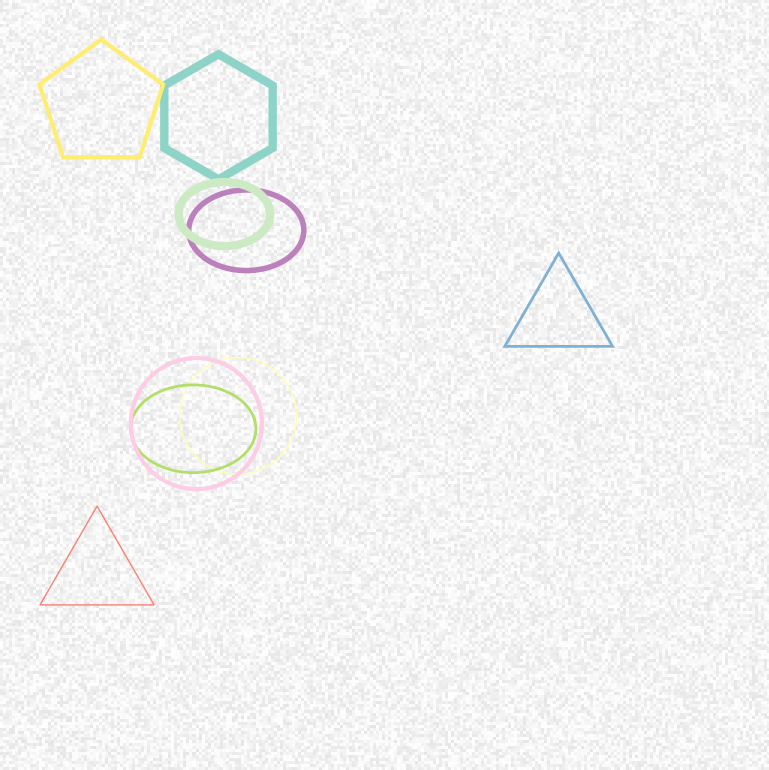[{"shape": "hexagon", "thickness": 3, "radius": 0.41, "center": [0.284, 0.848]}, {"shape": "circle", "thickness": 0.5, "radius": 0.38, "center": [0.309, 0.46]}, {"shape": "triangle", "thickness": 0.5, "radius": 0.43, "center": [0.126, 0.257]}, {"shape": "triangle", "thickness": 1, "radius": 0.4, "center": [0.726, 0.591]}, {"shape": "oval", "thickness": 1, "radius": 0.41, "center": [0.251, 0.443]}, {"shape": "circle", "thickness": 1.5, "radius": 0.43, "center": [0.255, 0.45]}, {"shape": "oval", "thickness": 2, "radius": 0.37, "center": [0.32, 0.701]}, {"shape": "oval", "thickness": 3, "radius": 0.3, "center": [0.291, 0.722]}, {"shape": "pentagon", "thickness": 1.5, "radius": 0.42, "center": [0.132, 0.864]}]